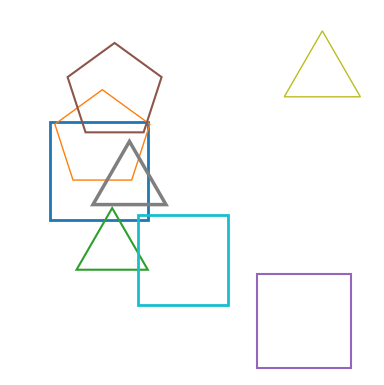[{"shape": "square", "thickness": 2, "radius": 0.63, "center": [0.257, 0.557]}, {"shape": "pentagon", "thickness": 1, "radius": 0.65, "center": [0.266, 0.637]}, {"shape": "triangle", "thickness": 1.5, "radius": 0.53, "center": [0.291, 0.353]}, {"shape": "square", "thickness": 1.5, "radius": 0.61, "center": [0.789, 0.166]}, {"shape": "pentagon", "thickness": 1.5, "radius": 0.64, "center": [0.298, 0.76]}, {"shape": "triangle", "thickness": 2.5, "radius": 0.55, "center": [0.336, 0.523]}, {"shape": "triangle", "thickness": 1, "radius": 0.57, "center": [0.837, 0.806]}, {"shape": "square", "thickness": 2, "radius": 0.58, "center": [0.475, 0.325]}]